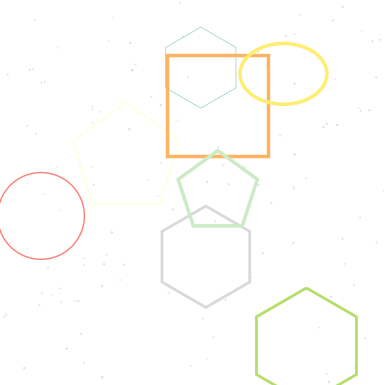[{"shape": "hexagon", "thickness": 0.5, "radius": 0.53, "center": [0.522, 0.824]}, {"shape": "pentagon", "thickness": 0.5, "radius": 0.73, "center": [0.328, 0.588]}, {"shape": "circle", "thickness": 1, "radius": 0.56, "center": [0.107, 0.439]}, {"shape": "square", "thickness": 2.5, "radius": 0.66, "center": [0.564, 0.726]}, {"shape": "hexagon", "thickness": 2, "radius": 0.75, "center": [0.796, 0.102]}, {"shape": "hexagon", "thickness": 2, "radius": 0.66, "center": [0.535, 0.333]}, {"shape": "pentagon", "thickness": 2.5, "radius": 0.54, "center": [0.566, 0.501]}, {"shape": "oval", "thickness": 2.5, "radius": 0.56, "center": [0.736, 0.808]}]